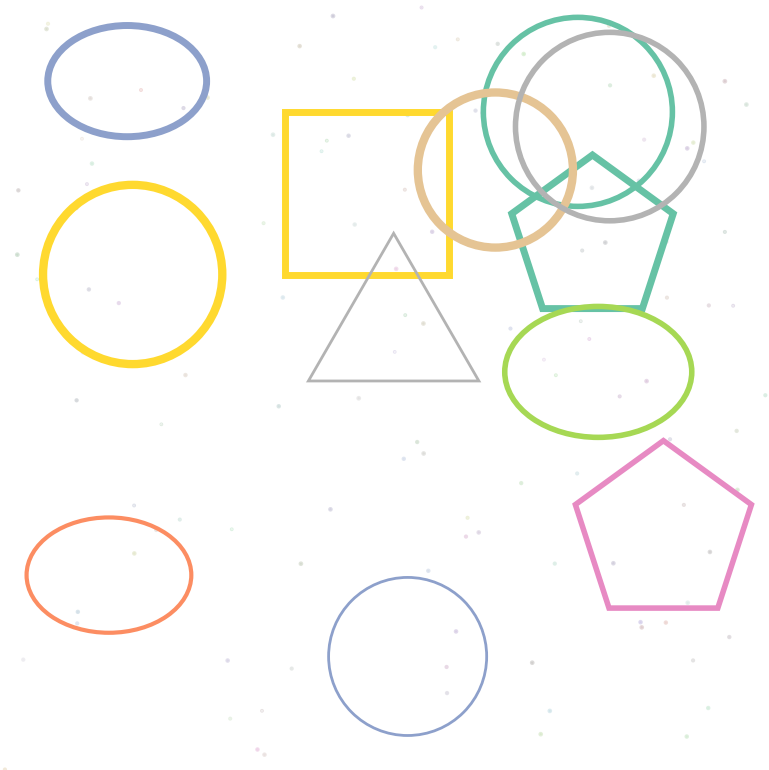[{"shape": "pentagon", "thickness": 2.5, "radius": 0.55, "center": [0.769, 0.688]}, {"shape": "circle", "thickness": 2, "radius": 0.61, "center": [0.75, 0.855]}, {"shape": "oval", "thickness": 1.5, "radius": 0.53, "center": [0.141, 0.253]}, {"shape": "oval", "thickness": 2.5, "radius": 0.52, "center": [0.165, 0.895]}, {"shape": "circle", "thickness": 1, "radius": 0.51, "center": [0.529, 0.147]}, {"shape": "pentagon", "thickness": 2, "radius": 0.6, "center": [0.862, 0.308]}, {"shape": "oval", "thickness": 2, "radius": 0.61, "center": [0.777, 0.517]}, {"shape": "square", "thickness": 2.5, "radius": 0.53, "center": [0.477, 0.748]}, {"shape": "circle", "thickness": 3, "radius": 0.58, "center": [0.172, 0.644]}, {"shape": "circle", "thickness": 3, "radius": 0.5, "center": [0.643, 0.779]}, {"shape": "circle", "thickness": 2, "radius": 0.61, "center": [0.792, 0.836]}, {"shape": "triangle", "thickness": 1, "radius": 0.64, "center": [0.511, 0.569]}]